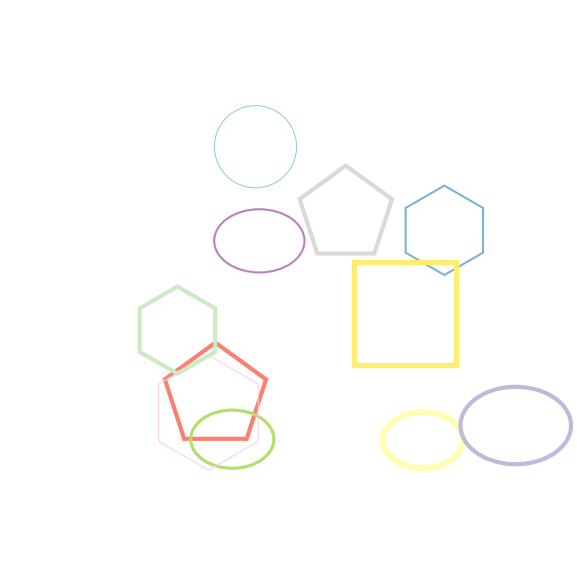[{"shape": "circle", "thickness": 0.5, "radius": 0.36, "center": [0.442, 0.745]}, {"shape": "oval", "thickness": 3, "radius": 0.35, "center": [0.732, 0.237]}, {"shape": "oval", "thickness": 2, "radius": 0.48, "center": [0.893, 0.262]}, {"shape": "pentagon", "thickness": 2, "radius": 0.46, "center": [0.373, 0.314]}, {"shape": "hexagon", "thickness": 1, "radius": 0.39, "center": [0.769, 0.6]}, {"shape": "oval", "thickness": 1.5, "radius": 0.36, "center": [0.402, 0.239]}, {"shape": "hexagon", "thickness": 0.5, "radius": 0.5, "center": [0.361, 0.285]}, {"shape": "pentagon", "thickness": 2, "radius": 0.42, "center": [0.599, 0.628]}, {"shape": "oval", "thickness": 1, "radius": 0.39, "center": [0.449, 0.582]}, {"shape": "hexagon", "thickness": 2, "radius": 0.38, "center": [0.307, 0.428]}, {"shape": "square", "thickness": 2.5, "radius": 0.44, "center": [0.701, 0.456]}]